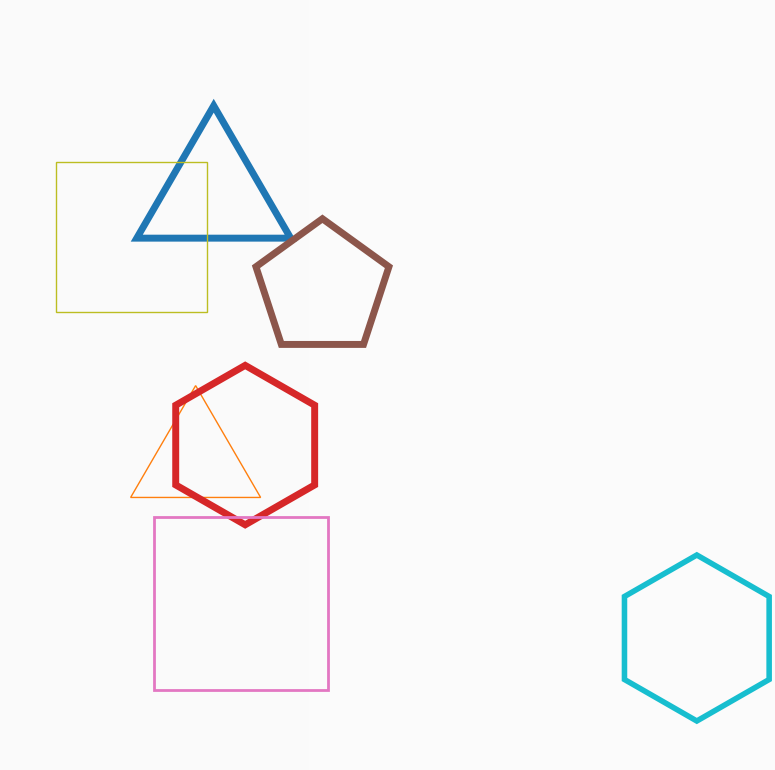[{"shape": "triangle", "thickness": 2.5, "radius": 0.57, "center": [0.276, 0.748]}, {"shape": "triangle", "thickness": 0.5, "radius": 0.48, "center": [0.252, 0.402]}, {"shape": "hexagon", "thickness": 2.5, "radius": 0.52, "center": [0.316, 0.422]}, {"shape": "pentagon", "thickness": 2.5, "radius": 0.45, "center": [0.416, 0.626]}, {"shape": "square", "thickness": 1, "radius": 0.56, "center": [0.311, 0.216]}, {"shape": "square", "thickness": 0.5, "radius": 0.49, "center": [0.169, 0.692]}, {"shape": "hexagon", "thickness": 2, "radius": 0.54, "center": [0.899, 0.171]}]